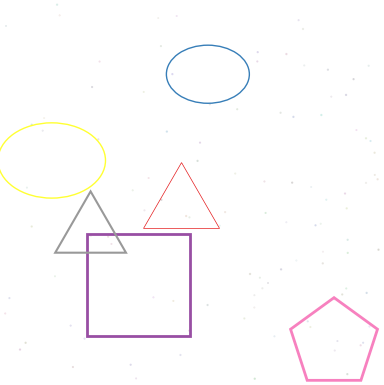[{"shape": "triangle", "thickness": 0.5, "radius": 0.57, "center": [0.472, 0.464]}, {"shape": "oval", "thickness": 1, "radius": 0.54, "center": [0.54, 0.807]}, {"shape": "square", "thickness": 2, "radius": 0.67, "center": [0.36, 0.26]}, {"shape": "oval", "thickness": 1, "radius": 0.7, "center": [0.134, 0.583]}, {"shape": "pentagon", "thickness": 2, "radius": 0.59, "center": [0.868, 0.108]}, {"shape": "triangle", "thickness": 1.5, "radius": 0.53, "center": [0.235, 0.397]}]